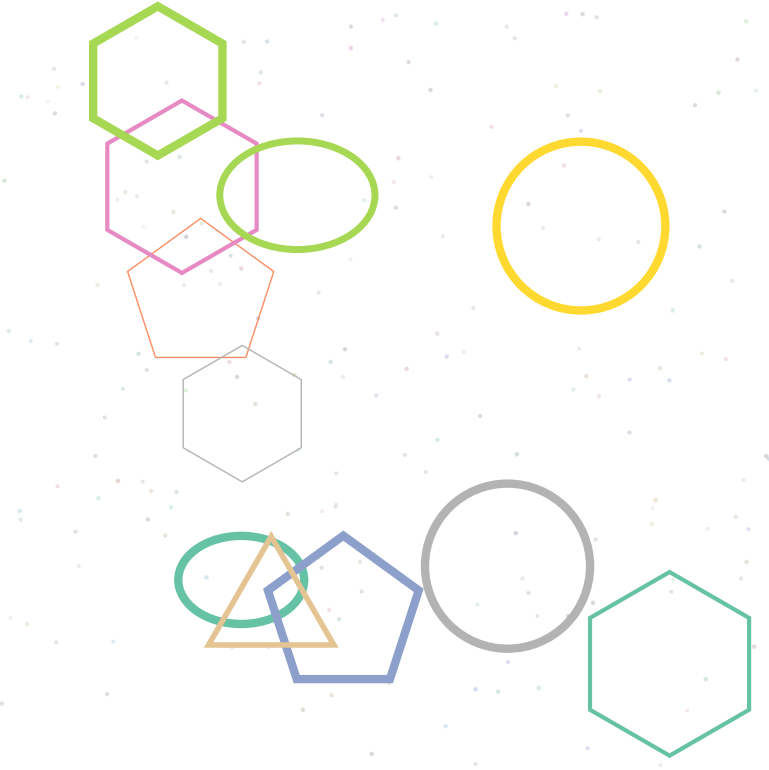[{"shape": "oval", "thickness": 3, "radius": 0.41, "center": [0.313, 0.247]}, {"shape": "hexagon", "thickness": 1.5, "radius": 0.6, "center": [0.87, 0.138]}, {"shape": "pentagon", "thickness": 0.5, "radius": 0.5, "center": [0.261, 0.617]}, {"shape": "pentagon", "thickness": 3, "radius": 0.51, "center": [0.446, 0.201]}, {"shape": "hexagon", "thickness": 1.5, "radius": 0.56, "center": [0.236, 0.757]}, {"shape": "hexagon", "thickness": 3, "radius": 0.48, "center": [0.205, 0.895]}, {"shape": "oval", "thickness": 2.5, "radius": 0.5, "center": [0.386, 0.746]}, {"shape": "circle", "thickness": 3, "radius": 0.55, "center": [0.754, 0.706]}, {"shape": "triangle", "thickness": 2, "radius": 0.47, "center": [0.352, 0.209]}, {"shape": "hexagon", "thickness": 0.5, "radius": 0.44, "center": [0.315, 0.463]}, {"shape": "circle", "thickness": 3, "radius": 0.54, "center": [0.659, 0.265]}]